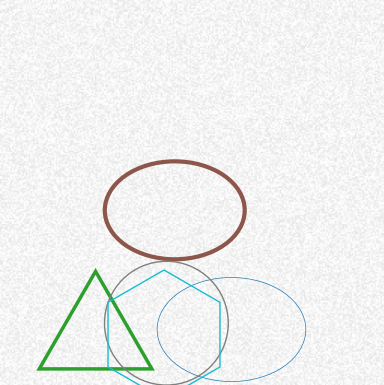[{"shape": "oval", "thickness": 0.5, "radius": 0.97, "center": [0.601, 0.144]}, {"shape": "triangle", "thickness": 2.5, "radius": 0.84, "center": [0.248, 0.126]}, {"shape": "oval", "thickness": 3, "radius": 0.91, "center": [0.454, 0.454]}, {"shape": "circle", "thickness": 1, "radius": 0.8, "center": [0.432, 0.161]}, {"shape": "hexagon", "thickness": 1, "radius": 0.84, "center": [0.426, 0.131]}]